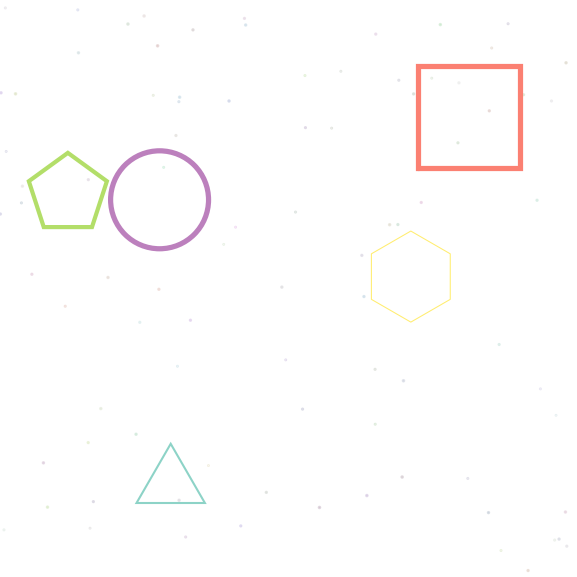[{"shape": "triangle", "thickness": 1, "radius": 0.34, "center": [0.296, 0.162]}, {"shape": "square", "thickness": 2.5, "radius": 0.44, "center": [0.813, 0.796]}, {"shape": "pentagon", "thickness": 2, "radius": 0.36, "center": [0.118, 0.663]}, {"shape": "circle", "thickness": 2.5, "radius": 0.42, "center": [0.276, 0.653]}, {"shape": "hexagon", "thickness": 0.5, "radius": 0.39, "center": [0.711, 0.52]}]